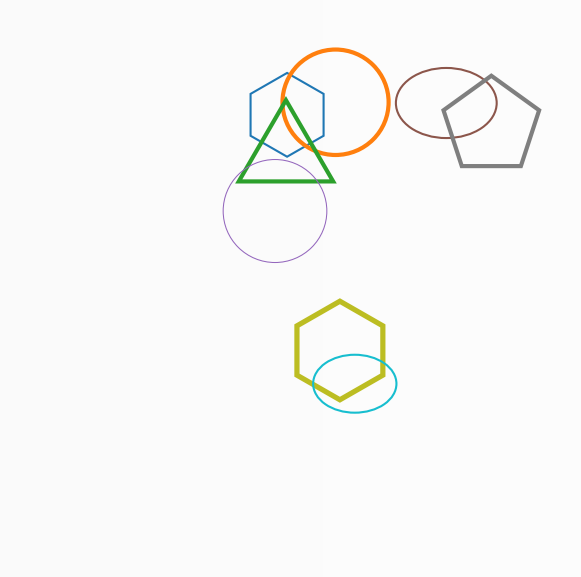[{"shape": "hexagon", "thickness": 1, "radius": 0.36, "center": [0.494, 0.8]}, {"shape": "circle", "thickness": 2, "radius": 0.46, "center": [0.577, 0.822]}, {"shape": "triangle", "thickness": 2, "radius": 0.47, "center": [0.492, 0.732]}, {"shape": "circle", "thickness": 0.5, "radius": 0.45, "center": [0.473, 0.634]}, {"shape": "oval", "thickness": 1, "radius": 0.43, "center": [0.768, 0.821]}, {"shape": "pentagon", "thickness": 2, "radius": 0.43, "center": [0.845, 0.781]}, {"shape": "hexagon", "thickness": 2.5, "radius": 0.43, "center": [0.585, 0.392]}, {"shape": "oval", "thickness": 1, "radius": 0.36, "center": [0.61, 0.335]}]